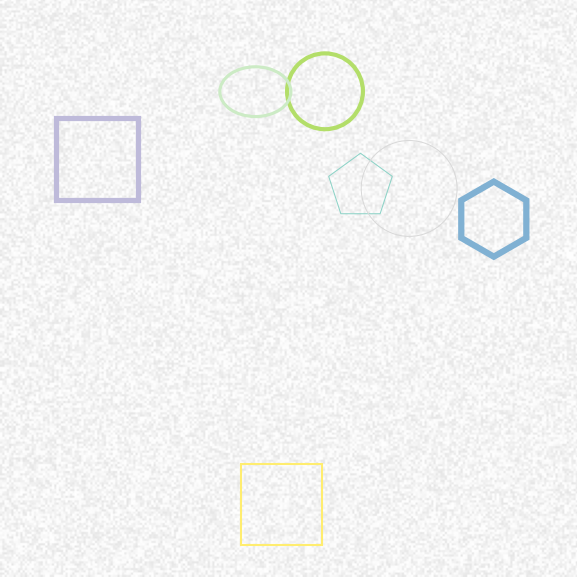[{"shape": "pentagon", "thickness": 0.5, "radius": 0.29, "center": [0.624, 0.676]}, {"shape": "square", "thickness": 2.5, "radius": 0.36, "center": [0.168, 0.724]}, {"shape": "hexagon", "thickness": 3, "radius": 0.33, "center": [0.855, 0.62]}, {"shape": "circle", "thickness": 2, "radius": 0.33, "center": [0.563, 0.841]}, {"shape": "circle", "thickness": 0.5, "radius": 0.41, "center": [0.709, 0.673]}, {"shape": "oval", "thickness": 1.5, "radius": 0.31, "center": [0.442, 0.84]}, {"shape": "square", "thickness": 1, "radius": 0.35, "center": [0.487, 0.125]}]